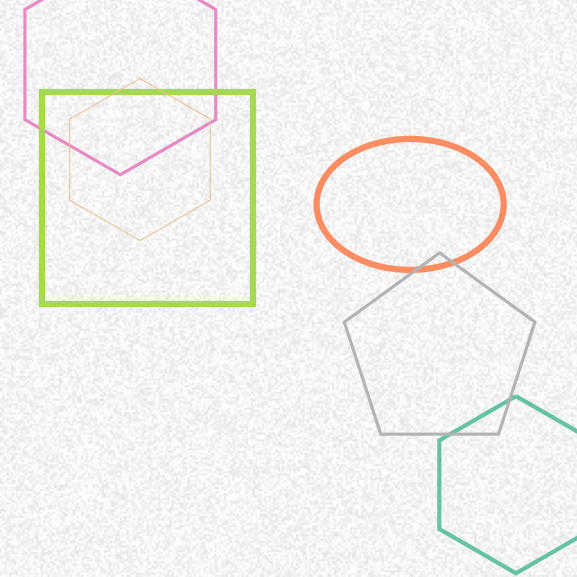[{"shape": "hexagon", "thickness": 2, "radius": 0.77, "center": [0.894, 0.16]}, {"shape": "oval", "thickness": 3, "radius": 0.81, "center": [0.71, 0.645]}, {"shape": "hexagon", "thickness": 1.5, "radius": 0.95, "center": [0.208, 0.887]}, {"shape": "square", "thickness": 3, "radius": 0.92, "center": [0.256, 0.656]}, {"shape": "hexagon", "thickness": 0.5, "radius": 0.7, "center": [0.242, 0.723]}, {"shape": "pentagon", "thickness": 1.5, "radius": 0.87, "center": [0.761, 0.388]}]